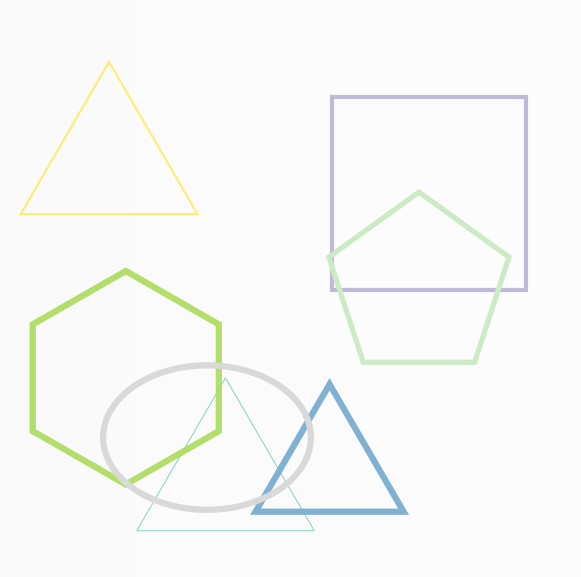[{"shape": "triangle", "thickness": 0.5, "radius": 0.88, "center": [0.388, 0.168]}, {"shape": "square", "thickness": 2, "radius": 0.84, "center": [0.738, 0.663]}, {"shape": "triangle", "thickness": 3, "radius": 0.74, "center": [0.567, 0.187]}, {"shape": "hexagon", "thickness": 3, "radius": 0.92, "center": [0.216, 0.345]}, {"shape": "oval", "thickness": 3, "radius": 0.89, "center": [0.356, 0.241]}, {"shape": "pentagon", "thickness": 2.5, "radius": 0.81, "center": [0.721, 0.504]}, {"shape": "triangle", "thickness": 1, "radius": 0.88, "center": [0.188, 0.716]}]